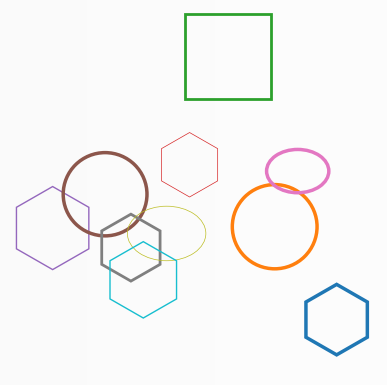[{"shape": "hexagon", "thickness": 2.5, "radius": 0.46, "center": [0.869, 0.17]}, {"shape": "circle", "thickness": 2.5, "radius": 0.55, "center": [0.709, 0.411]}, {"shape": "square", "thickness": 2, "radius": 0.56, "center": [0.588, 0.853]}, {"shape": "hexagon", "thickness": 0.5, "radius": 0.42, "center": [0.489, 0.572]}, {"shape": "hexagon", "thickness": 1, "radius": 0.54, "center": [0.136, 0.408]}, {"shape": "circle", "thickness": 2.5, "radius": 0.54, "center": [0.271, 0.495]}, {"shape": "oval", "thickness": 2.5, "radius": 0.4, "center": [0.768, 0.556]}, {"shape": "hexagon", "thickness": 2, "radius": 0.43, "center": [0.338, 0.357]}, {"shape": "oval", "thickness": 0.5, "radius": 0.51, "center": [0.43, 0.394]}, {"shape": "hexagon", "thickness": 1, "radius": 0.5, "center": [0.37, 0.273]}]